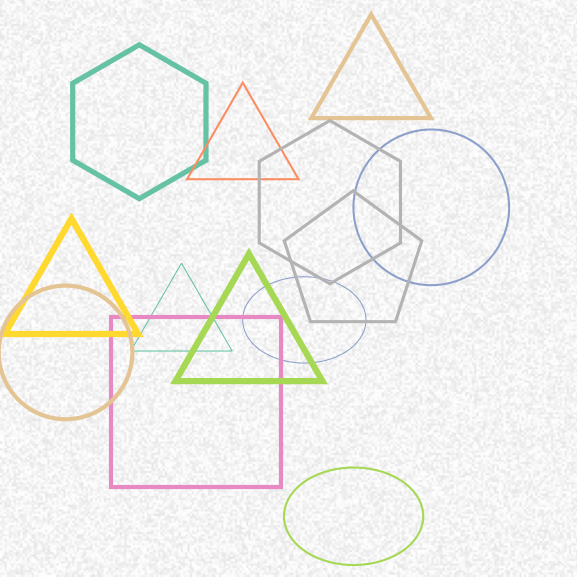[{"shape": "hexagon", "thickness": 2.5, "radius": 0.67, "center": [0.241, 0.788]}, {"shape": "triangle", "thickness": 0.5, "radius": 0.51, "center": [0.314, 0.442]}, {"shape": "triangle", "thickness": 1, "radius": 0.56, "center": [0.42, 0.745]}, {"shape": "circle", "thickness": 1, "radius": 0.67, "center": [0.747, 0.64]}, {"shape": "oval", "thickness": 0.5, "radius": 0.53, "center": [0.527, 0.445]}, {"shape": "square", "thickness": 2, "radius": 0.74, "center": [0.339, 0.303]}, {"shape": "oval", "thickness": 1, "radius": 0.6, "center": [0.612, 0.105]}, {"shape": "triangle", "thickness": 3, "radius": 0.73, "center": [0.431, 0.413]}, {"shape": "triangle", "thickness": 3, "radius": 0.67, "center": [0.124, 0.487]}, {"shape": "circle", "thickness": 2, "radius": 0.58, "center": [0.114, 0.389]}, {"shape": "triangle", "thickness": 2, "radius": 0.6, "center": [0.643, 0.854]}, {"shape": "pentagon", "thickness": 1.5, "radius": 0.63, "center": [0.611, 0.543]}, {"shape": "hexagon", "thickness": 1.5, "radius": 0.71, "center": [0.571, 0.649]}]